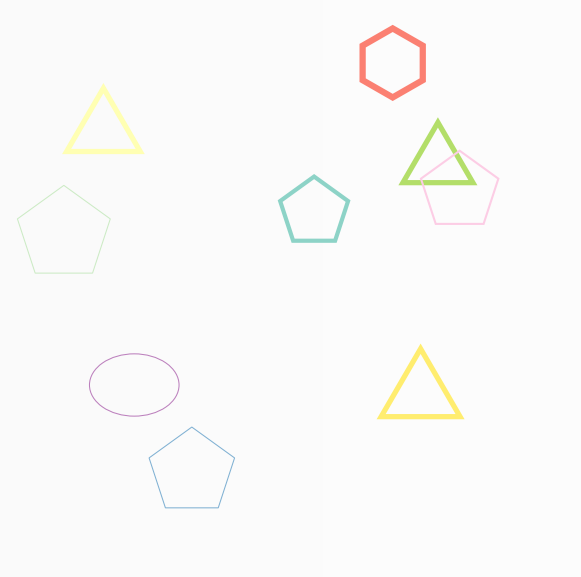[{"shape": "pentagon", "thickness": 2, "radius": 0.31, "center": [0.54, 0.632]}, {"shape": "triangle", "thickness": 2.5, "radius": 0.37, "center": [0.178, 0.773]}, {"shape": "hexagon", "thickness": 3, "radius": 0.3, "center": [0.676, 0.89]}, {"shape": "pentagon", "thickness": 0.5, "radius": 0.39, "center": [0.33, 0.182]}, {"shape": "triangle", "thickness": 2.5, "radius": 0.35, "center": [0.753, 0.718]}, {"shape": "pentagon", "thickness": 1, "radius": 0.35, "center": [0.791, 0.668]}, {"shape": "oval", "thickness": 0.5, "radius": 0.39, "center": [0.231, 0.332]}, {"shape": "pentagon", "thickness": 0.5, "radius": 0.42, "center": [0.11, 0.594]}, {"shape": "triangle", "thickness": 2.5, "radius": 0.39, "center": [0.724, 0.317]}]